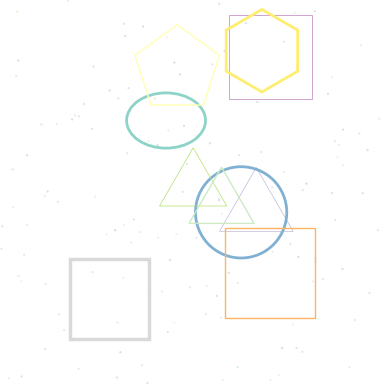[{"shape": "oval", "thickness": 2, "radius": 0.51, "center": [0.431, 0.687]}, {"shape": "pentagon", "thickness": 1, "radius": 0.58, "center": [0.46, 0.821]}, {"shape": "triangle", "thickness": 0.5, "radius": 0.55, "center": [0.666, 0.454]}, {"shape": "circle", "thickness": 2, "radius": 0.59, "center": [0.626, 0.448]}, {"shape": "square", "thickness": 1, "radius": 0.58, "center": [0.702, 0.292]}, {"shape": "triangle", "thickness": 0.5, "radius": 0.5, "center": [0.502, 0.515]}, {"shape": "square", "thickness": 2.5, "radius": 0.52, "center": [0.285, 0.224]}, {"shape": "square", "thickness": 0.5, "radius": 0.54, "center": [0.703, 0.852]}, {"shape": "triangle", "thickness": 1, "radius": 0.49, "center": [0.575, 0.468]}, {"shape": "hexagon", "thickness": 2, "radius": 0.54, "center": [0.68, 0.868]}]